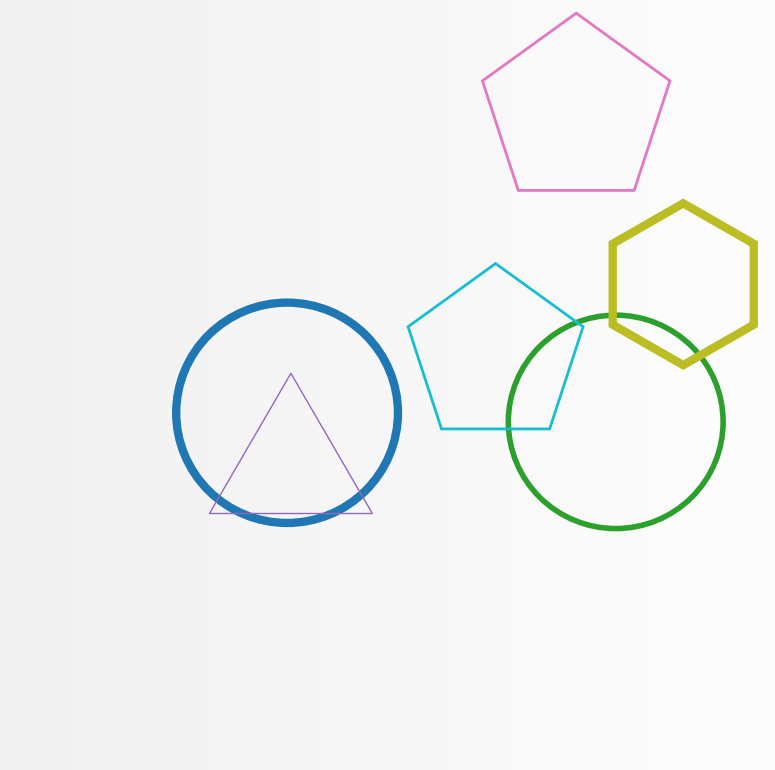[{"shape": "circle", "thickness": 3, "radius": 0.72, "center": [0.37, 0.464]}, {"shape": "circle", "thickness": 2, "radius": 0.69, "center": [0.794, 0.452]}, {"shape": "triangle", "thickness": 0.5, "radius": 0.61, "center": [0.375, 0.394]}, {"shape": "pentagon", "thickness": 1, "radius": 0.64, "center": [0.743, 0.856]}, {"shape": "hexagon", "thickness": 3, "radius": 0.53, "center": [0.882, 0.631]}, {"shape": "pentagon", "thickness": 1, "radius": 0.59, "center": [0.639, 0.539]}]